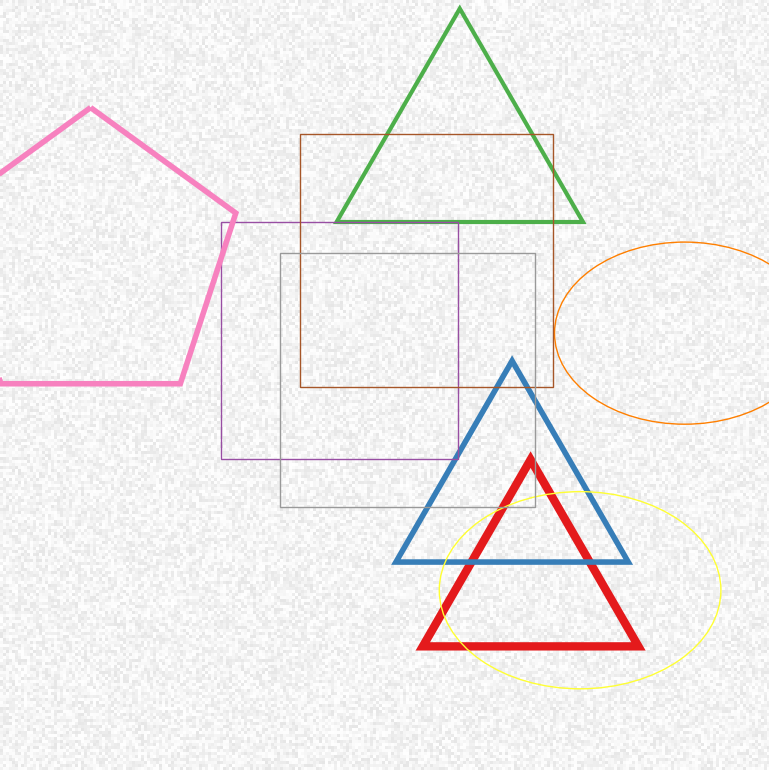[{"shape": "triangle", "thickness": 3, "radius": 0.81, "center": [0.689, 0.241]}, {"shape": "triangle", "thickness": 2, "radius": 0.87, "center": [0.665, 0.357]}, {"shape": "triangle", "thickness": 1.5, "radius": 0.92, "center": [0.597, 0.804]}, {"shape": "square", "thickness": 0.5, "radius": 0.77, "center": [0.441, 0.557]}, {"shape": "oval", "thickness": 0.5, "radius": 0.84, "center": [0.889, 0.567]}, {"shape": "oval", "thickness": 0.5, "radius": 0.91, "center": [0.753, 0.233]}, {"shape": "square", "thickness": 0.5, "radius": 0.82, "center": [0.554, 0.662]}, {"shape": "pentagon", "thickness": 2, "radius": 0.99, "center": [0.118, 0.662]}, {"shape": "square", "thickness": 0.5, "radius": 0.83, "center": [0.53, 0.506]}]